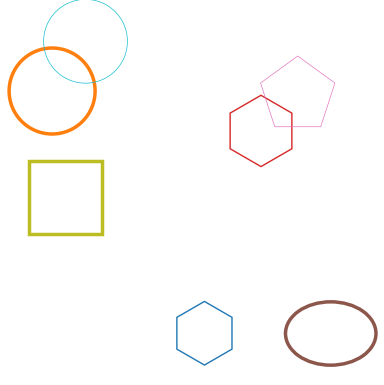[{"shape": "hexagon", "thickness": 1, "radius": 0.41, "center": [0.531, 0.134]}, {"shape": "circle", "thickness": 2.5, "radius": 0.56, "center": [0.135, 0.764]}, {"shape": "hexagon", "thickness": 1, "radius": 0.46, "center": [0.678, 0.66]}, {"shape": "oval", "thickness": 2.5, "radius": 0.59, "center": [0.859, 0.134]}, {"shape": "pentagon", "thickness": 0.5, "radius": 0.51, "center": [0.773, 0.753]}, {"shape": "square", "thickness": 2.5, "radius": 0.47, "center": [0.171, 0.487]}, {"shape": "circle", "thickness": 0.5, "radius": 0.54, "center": [0.222, 0.893]}]